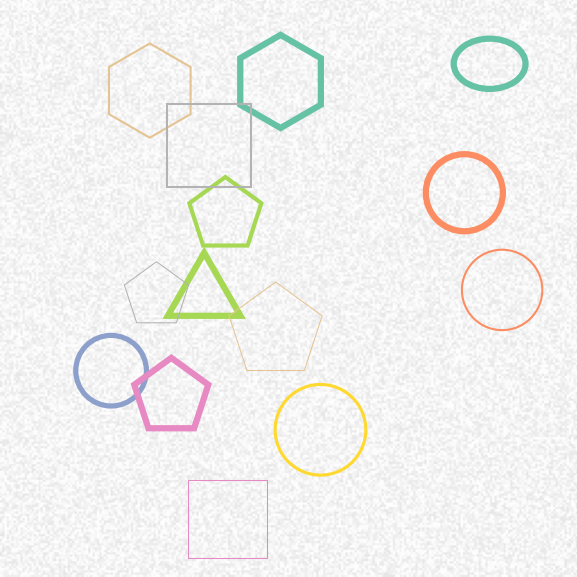[{"shape": "hexagon", "thickness": 3, "radius": 0.4, "center": [0.486, 0.858]}, {"shape": "oval", "thickness": 3, "radius": 0.31, "center": [0.848, 0.889]}, {"shape": "circle", "thickness": 3, "radius": 0.33, "center": [0.804, 0.665]}, {"shape": "circle", "thickness": 1, "radius": 0.35, "center": [0.869, 0.497]}, {"shape": "circle", "thickness": 2.5, "radius": 0.31, "center": [0.192, 0.357]}, {"shape": "square", "thickness": 0.5, "radius": 0.34, "center": [0.394, 0.1]}, {"shape": "pentagon", "thickness": 3, "radius": 0.34, "center": [0.297, 0.312]}, {"shape": "pentagon", "thickness": 2, "radius": 0.33, "center": [0.39, 0.627]}, {"shape": "triangle", "thickness": 3, "radius": 0.36, "center": [0.354, 0.489]}, {"shape": "circle", "thickness": 1.5, "radius": 0.39, "center": [0.555, 0.255]}, {"shape": "hexagon", "thickness": 1, "radius": 0.41, "center": [0.259, 0.842]}, {"shape": "pentagon", "thickness": 0.5, "radius": 0.42, "center": [0.477, 0.426]}, {"shape": "square", "thickness": 1, "radius": 0.36, "center": [0.362, 0.747]}, {"shape": "pentagon", "thickness": 0.5, "radius": 0.29, "center": [0.271, 0.488]}]